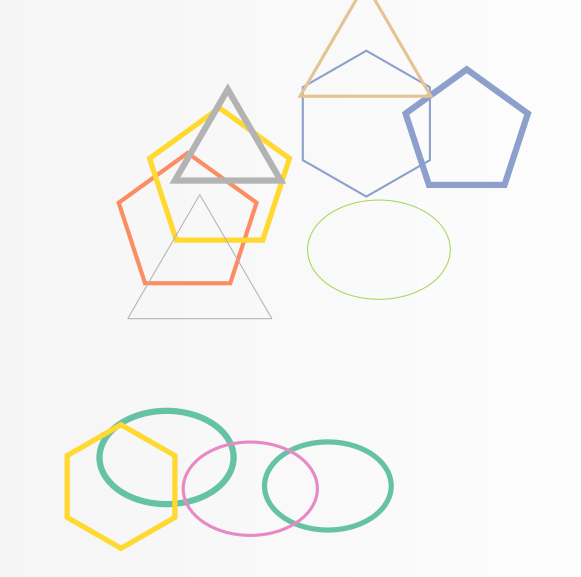[{"shape": "oval", "thickness": 2.5, "radius": 0.54, "center": [0.564, 0.158]}, {"shape": "oval", "thickness": 3, "radius": 0.58, "center": [0.287, 0.207]}, {"shape": "pentagon", "thickness": 2, "radius": 0.62, "center": [0.323, 0.61]}, {"shape": "hexagon", "thickness": 1, "radius": 0.63, "center": [0.63, 0.785]}, {"shape": "pentagon", "thickness": 3, "radius": 0.55, "center": [0.803, 0.768]}, {"shape": "oval", "thickness": 1.5, "radius": 0.58, "center": [0.431, 0.153]}, {"shape": "oval", "thickness": 0.5, "radius": 0.61, "center": [0.652, 0.567]}, {"shape": "pentagon", "thickness": 2.5, "radius": 0.63, "center": [0.378, 0.686]}, {"shape": "hexagon", "thickness": 2.5, "radius": 0.54, "center": [0.208, 0.157]}, {"shape": "triangle", "thickness": 1.5, "radius": 0.65, "center": [0.629, 0.897]}, {"shape": "triangle", "thickness": 3, "radius": 0.53, "center": [0.392, 0.739]}, {"shape": "triangle", "thickness": 0.5, "radius": 0.72, "center": [0.344, 0.519]}]